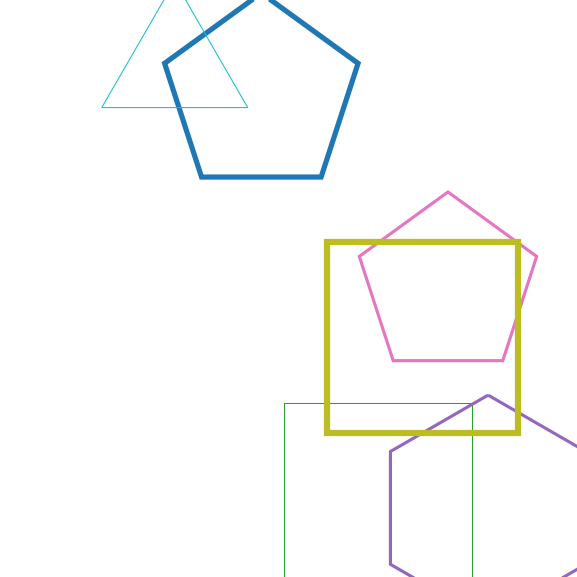[{"shape": "pentagon", "thickness": 2.5, "radius": 0.88, "center": [0.453, 0.835]}, {"shape": "square", "thickness": 0.5, "radius": 0.81, "center": [0.654, 0.14]}, {"shape": "hexagon", "thickness": 1.5, "radius": 0.98, "center": [0.845, 0.12]}, {"shape": "pentagon", "thickness": 1.5, "radius": 0.81, "center": [0.776, 0.505]}, {"shape": "square", "thickness": 3, "radius": 0.83, "center": [0.732, 0.414]}, {"shape": "triangle", "thickness": 0.5, "radius": 0.73, "center": [0.303, 0.886]}]